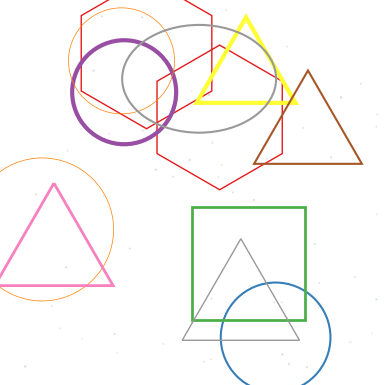[{"shape": "hexagon", "thickness": 1, "radius": 0.94, "center": [0.571, 0.695]}, {"shape": "hexagon", "thickness": 1, "radius": 0.98, "center": [0.381, 0.862]}, {"shape": "circle", "thickness": 1.5, "radius": 0.71, "center": [0.716, 0.124]}, {"shape": "square", "thickness": 2, "radius": 0.73, "center": [0.645, 0.315]}, {"shape": "circle", "thickness": 3, "radius": 0.68, "center": [0.323, 0.76]}, {"shape": "circle", "thickness": 0.5, "radius": 0.93, "center": [0.109, 0.404]}, {"shape": "circle", "thickness": 0.5, "radius": 0.69, "center": [0.316, 0.842]}, {"shape": "triangle", "thickness": 3, "radius": 0.74, "center": [0.639, 0.807]}, {"shape": "triangle", "thickness": 1.5, "radius": 0.81, "center": [0.8, 0.655]}, {"shape": "triangle", "thickness": 2, "radius": 0.89, "center": [0.14, 0.347]}, {"shape": "oval", "thickness": 1.5, "radius": 1.0, "center": [0.517, 0.795]}, {"shape": "triangle", "thickness": 1, "radius": 0.88, "center": [0.626, 0.204]}]